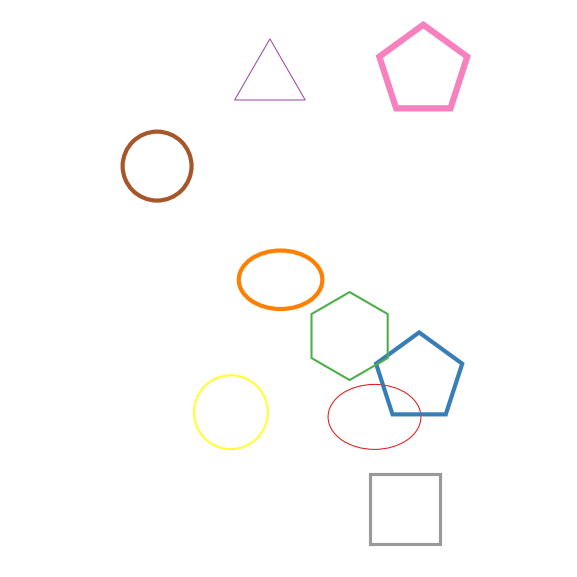[{"shape": "oval", "thickness": 0.5, "radius": 0.4, "center": [0.648, 0.277]}, {"shape": "pentagon", "thickness": 2, "radius": 0.39, "center": [0.726, 0.345]}, {"shape": "hexagon", "thickness": 1, "radius": 0.38, "center": [0.605, 0.417]}, {"shape": "triangle", "thickness": 0.5, "radius": 0.35, "center": [0.467, 0.861]}, {"shape": "oval", "thickness": 2, "radius": 0.36, "center": [0.486, 0.515]}, {"shape": "circle", "thickness": 1, "radius": 0.32, "center": [0.4, 0.285]}, {"shape": "circle", "thickness": 2, "radius": 0.3, "center": [0.272, 0.712]}, {"shape": "pentagon", "thickness": 3, "radius": 0.4, "center": [0.733, 0.876]}, {"shape": "square", "thickness": 1.5, "radius": 0.3, "center": [0.702, 0.117]}]